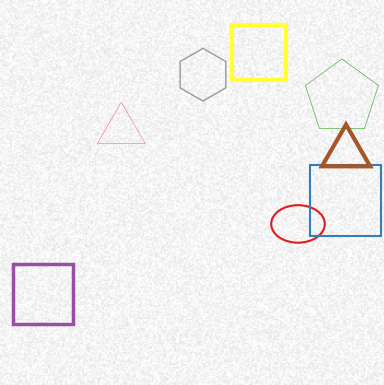[{"shape": "oval", "thickness": 1.5, "radius": 0.35, "center": [0.774, 0.418]}, {"shape": "square", "thickness": 1.5, "radius": 0.46, "center": [0.899, 0.478]}, {"shape": "pentagon", "thickness": 0.5, "radius": 0.5, "center": [0.888, 0.747]}, {"shape": "square", "thickness": 2.5, "radius": 0.39, "center": [0.113, 0.236]}, {"shape": "square", "thickness": 3, "radius": 0.36, "center": [0.673, 0.863]}, {"shape": "triangle", "thickness": 3, "radius": 0.36, "center": [0.899, 0.604]}, {"shape": "triangle", "thickness": 0.5, "radius": 0.36, "center": [0.315, 0.663]}, {"shape": "hexagon", "thickness": 1, "radius": 0.34, "center": [0.527, 0.806]}]